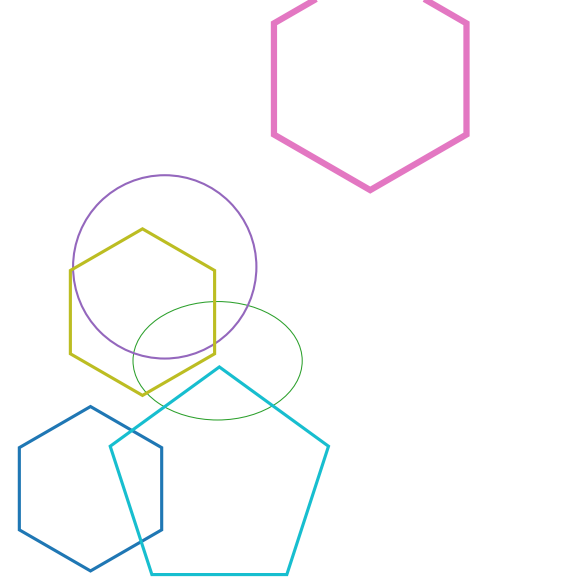[{"shape": "hexagon", "thickness": 1.5, "radius": 0.71, "center": [0.157, 0.153]}, {"shape": "oval", "thickness": 0.5, "radius": 0.73, "center": [0.377, 0.374]}, {"shape": "circle", "thickness": 1, "radius": 0.79, "center": [0.285, 0.537]}, {"shape": "hexagon", "thickness": 3, "radius": 0.96, "center": [0.641, 0.862]}, {"shape": "hexagon", "thickness": 1.5, "radius": 0.72, "center": [0.247, 0.459]}, {"shape": "pentagon", "thickness": 1.5, "radius": 0.99, "center": [0.38, 0.165]}]